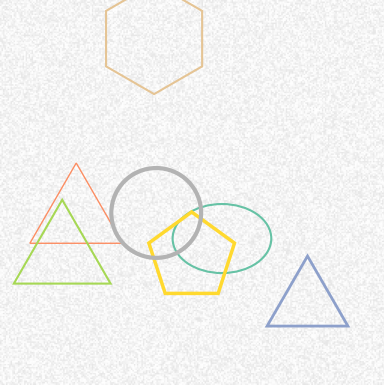[{"shape": "oval", "thickness": 1.5, "radius": 0.64, "center": [0.577, 0.38]}, {"shape": "triangle", "thickness": 1, "radius": 0.69, "center": [0.198, 0.438]}, {"shape": "triangle", "thickness": 2, "radius": 0.61, "center": [0.799, 0.214]}, {"shape": "triangle", "thickness": 1.5, "radius": 0.73, "center": [0.162, 0.336]}, {"shape": "pentagon", "thickness": 2.5, "radius": 0.58, "center": [0.498, 0.333]}, {"shape": "hexagon", "thickness": 1.5, "radius": 0.72, "center": [0.4, 0.9]}, {"shape": "circle", "thickness": 3, "radius": 0.58, "center": [0.406, 0.447]}]